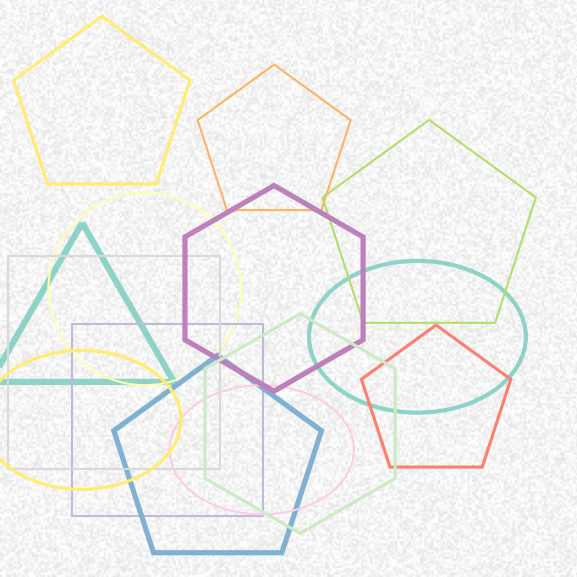[{"shape": "triangle", "thickness": 3, "radius": 0.92, "center": [0.142, 0.43]}, {"shape": "oval", "thickness": 2, "radius": 0.94, "center": [0.723, 0.416]}, {"shape": "circle", "thickness": 1, "radius": 0.83, "center": [0.251, 0.499]}, {"shape": "square", "thickness": 1, "radius": 0.83, "center": [0.29, 0.271]}, {"shape": "pentagon", "thickness": 1.5, "radius": 0.68, "center": [0.755, 0.3]}, {"shape": "pentagon", "thickness": 2.5, "radius": 0.94, "center": [0.377, 0.195]}, {"shape": "pentagon", "thickness": 1, "radius": 0.7, "center": [0.475, 0.748]}, {"shape": "pentagon", "thickness": 1, "radius": 0.97, "center": [0.743, 0.597]}, {"shape": "oval", "thickness": 1, "radius": 0.8, "center": [0.453, 0.22]}, {"shape": "square", "thickness": 1, "radius": 0.92, "center": [0.198, 0.371]}, {"shape": "hexagon", "thickness": 2.5, "radius": 0.89, "center": [0.475, 0.5]}, {"shape": "hexagon", "thickness": 1.5, "radius": 0.95, "center": [0.52, 0.266]}, {"shape": "oval", "thickness": 1.5, "radius": 0.86, "center": [0.142, 0.272]}, {"shape": "pentagon", "thickness": 1.5, "radius": 0.8, "center": [0.176, 0.81]}]